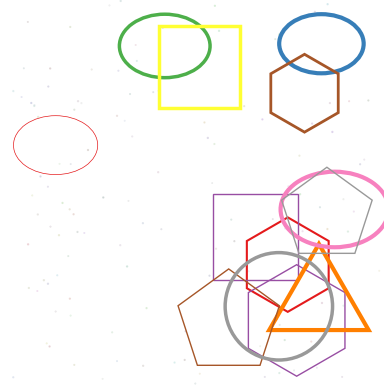[{"shape": "oval", "thickness": 0.5, "radius": 0.55, "center": [0.144, 0.623]}, {"shape": "hexagon", "thickness": 1.5, "radius": 0.61, "center": [0.747, 0.313]}, {"shape": "oval", "thickness": 3, "radius": 0.55, "center": [0.835, 0.886]}, {"shape": "oval", "thickness": 2.5, "radius": 0.59, "center": [0.428, 0.881]}, {"shape": "hexagon", "thickness": 1, "radius": 0.72, "center": [0.771, 0.168]}, {"shape": "square", "thickness": 1, "radius": 0.56, "center": [0.664, 0.384]}, {"shape": "triangle", "thickness": 3, "radius": 0.75, "center": [0.828, 0.217]}, {"shape": "square", "thickness": 2.5, "radius": 0.53, "center": [0.518, 0.826]}, {"shape": "hexagon", "thickness": 2, "radius": 0.51, "center": [0.791, 0.758]}, {"shape": "pentagon", "thickness": 1, "radius": 0.69, "center": [0.594, 0.163]}, {"shape": "oval", "thickness": 3, "radius": 0.7, "center": [0.869, 0.456]}, {"shape": "pentagon", "thickness": 1, "radius": 0.62, "center": [0.849, 0.442]}, {"shape": "circle", "thickness": 2.5, "radius": 0.7, "center": [0.724, 0.204]}]